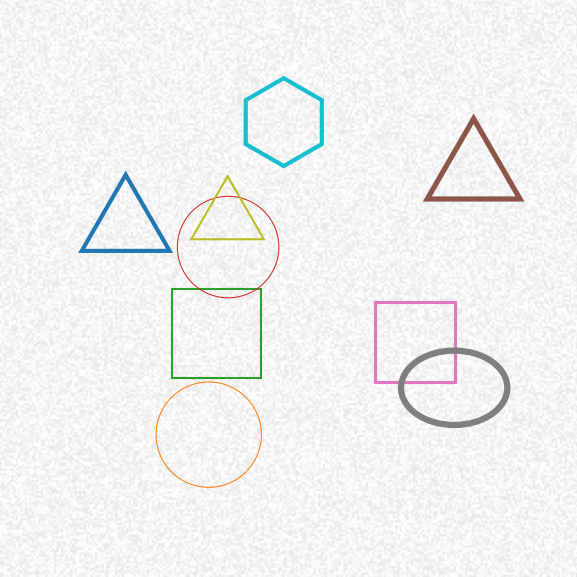[{"shape": "triangle", "thickness": 2, "radius": 0.44, "center": [0.218, 0.609]}, {"shape": "circle", "thickness": 0.5, "radius": 0.46, "center": [0.361, 0.247]}, {"shape": "square", "thickness": 1, "radius": 0.38, "center": [0.375, 0.422]}, {"shape": "circle", "thickness": 0.5, "radius": 0.44, "center": [0.395, 0.571]}, {"shape": "triangle", "thickness": 2.5, "radius": 0.46, "center": [0.82, 0.701]}, {"shape": "square", "thickness": 1.5, "radius": 0.35, "center": [0.719, 0.407]}, {"shape": "oval", "thickness": 3, "radius": 0.46, "center": [0.786, 0.328]}, {"shape": "triangle", "thickness": 1, "radius": 0.36, "center": [0.394, 0.621]}, {"shape": "hexagon", "thickness": 2, "radius": 0.38, "center": [0.491, 0.788]}]